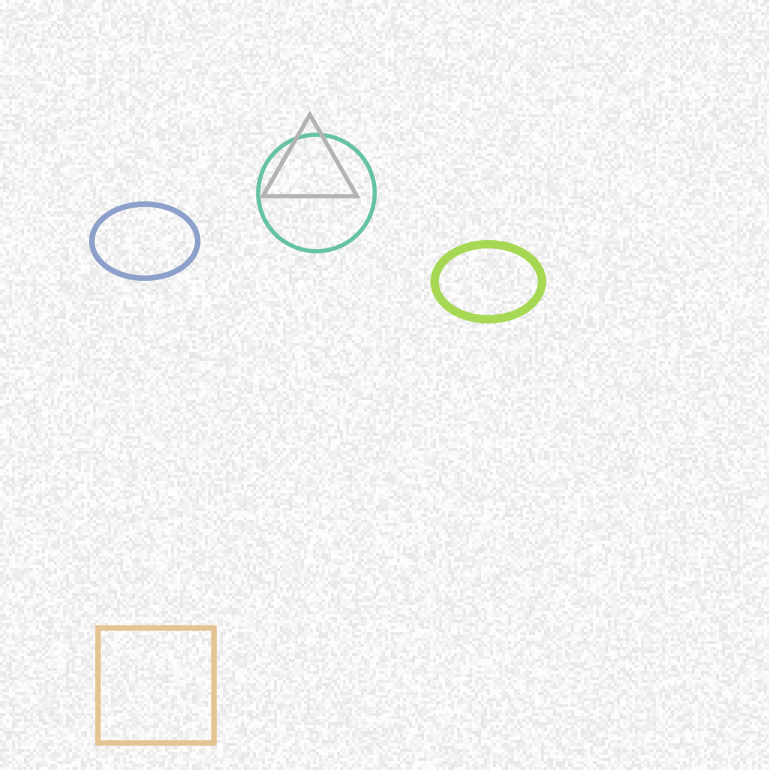[{"shape": "circle", "thickness": 1.5, "radius": 0.38, "center": [0.411, 0.749]}, {"shape": "oval", "thickness": 2, "radius": 0.34, "center": [0.188, 0.687]}, {"shape": "oval", "thickness": 3, "radius": 0.35, "center": [0.634, 0.634]}, {"shape": "square", "thickness": 2, "radius": 0.38, "center": [0.203, 0.11]}, {"shape": "triangle", "thickness": 1.5, "radius": 0.35, "center": [0.402, 0.78]}]